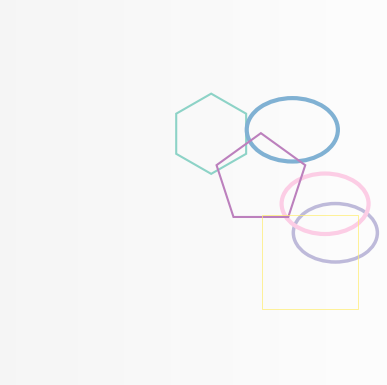[{"shape": "hexagon", "thickness": 1.5, "radius": 0.52, "center": [0.545, 0.653]}, {"shape": "oval", "thickness": 2.5, "radius": 0.54, "center": [0.865, 0.395]}, {"shape": "oval", "thickness": 3, "radius": 0.59, "center": [0.754, 0.663]}, {"shape": "oval", "thickness": 3, "radius": 0.56, "center": [0.839, 0.471]}, {"shape": "pentagon", "thickness": 1.5, "radius": 0.6, "center": [0.673, 0.534]}, {"shape": "square", "thickness": 0.5, "radius": 0.62, "center": [0.8, 0.319]}]